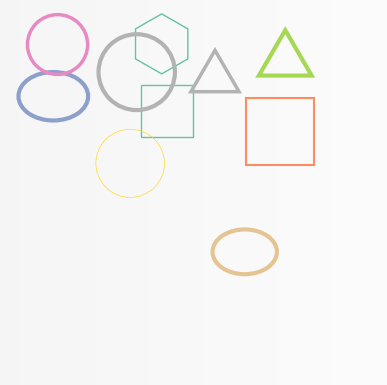[{"shape": "square", "thickness": 1, "radius": 0.34, "center": [0.431, 0.712]}, {"shape": "hexagon", "thickness": 1, "radius": 0.39, "center": [0.417, 0.886]}, {"shape": "square", "thickness": 1.5, "radius": 0.43, "center": [0.723, 0.658]}, {"shape": "oval", "thickness": 3, "radius": 0.45, "center": [0.138, 0.75]}, {"shape": "circle", "thickness": 2.5, "radius": 0.39, "center": [0.149, 0.884]}, {"shape": "triangle", "thickness": 3, "radius": 0.39, "center": [0.736, 0.843]}, {"shape": "circle", "thickness": 0.5, "radius": 0.44, "center": [0.336, 0.576]}, {"shape": "oval", "thickness": 3, "radius": 0.42, "center": [0.632, 0.346]}, {"shape": "circle", "thickness": 3, "radius": 0.49, "center": [0.353, 0.813]}, {"shape": "triangle", "thickness": 2.5, "radius": 0.36, "center": [0.555, 0.798]}]